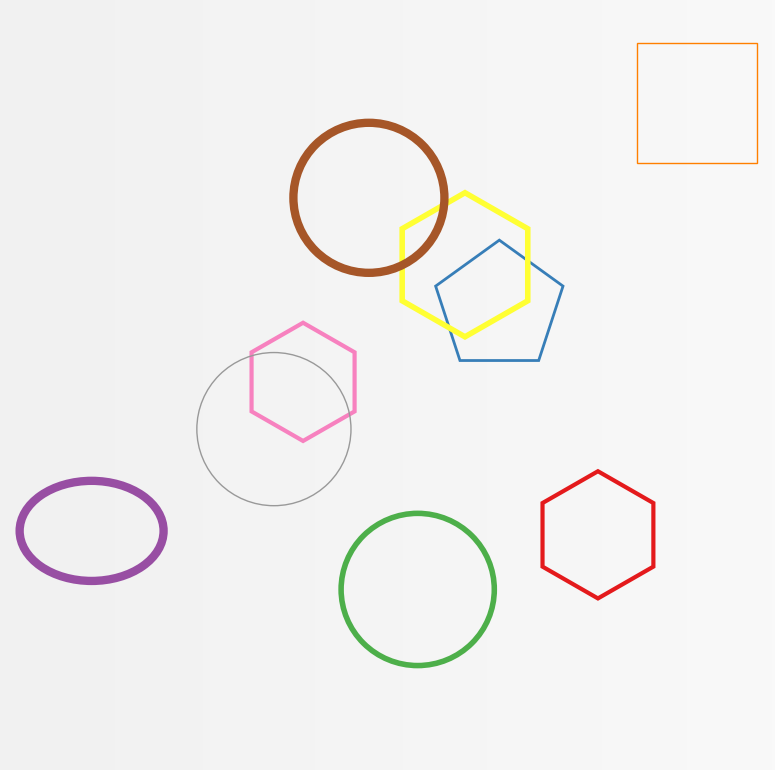[{"shape": "hexagon", "thickness": 1.5, "radius": 0.41, "center": [0.772, 0.305]}, {"shape": "pentagon", "thickness": 1, "radius": 0.43, "center": [0.644, 0.602]}, {"shape": "circle", "thickness": 2, "radius": 0.49, "center": [0.539, 0.234]}, {"shape": "oval", "thickness": 3, "radius": 0.46, "center": [0.118, 0.311]}, {"shape": "square", "thickness": 0.5, "radius": 0.39, "center": [0.9, 0.867]}, {"shape": "hexagon", "thickness": 2, "radius": 0.47, "center": [0.6, 0.656]}, {"shape": "circle", "thickness": 3, "radius": 0.49, "center": [0.476, 0.743]}, {"shape": "hexagon", "thickness": 1.5, "radius": 0.38, "center": [0.391, 0.504]}, {"shape": "circle", "thickness": 0.5, "radius": 0.5, "center": [0.353, 0.443]}]